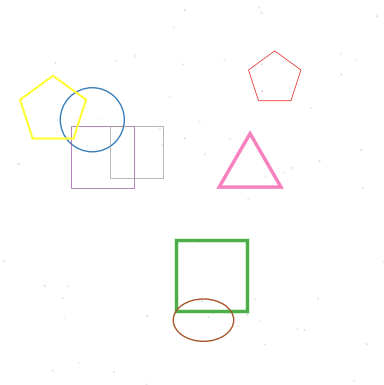[{"shape": "pentagon", "thickness": 0.5, "radius": 0.36, "center": [0.714, 0.796]}, {"shape": "circle", "thickness": 1, "radius": 0.42, "center": [0.24, 0.689]}, {"shape": "square", "thickness": 2.5, "radius": 0.46, "center": [0.549, 0.285]}, {"shape": "square", "thickness": 0.5, "radius": 0.4, "center": [0.266, 0.591]}, {"shape": "pentagon", "thickness": 1.5, "radius": 0.45, "center": [0.138, 0.713]}, {"shape": "oval", "thickness": 1, "radius": 0.39, "center": [0.529, 0.168]}, {"shape": "triangle", "thickness": 2.5, "radius": 0.46, "center": [0.65, 0.56]}, {"shape": "square", "thickness": 0.5, "radius": 0.34, "center": [0.354, 0.605]}]